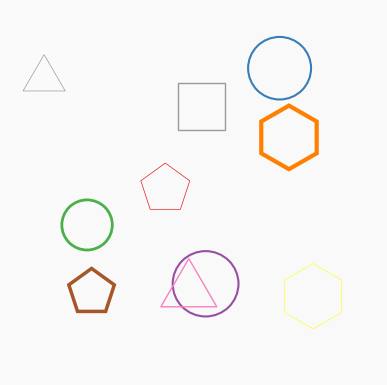[{"shape": "pentagon", "thickness": 0.5, "radius": 0.33, "center": [0.427, 0.51]}, {"shape": "circle", "thickness": 1.5, "radius": 0.41, "center": [0.722, 0.823]}, {"shape": "circle", "thickness": 2, "radius": 0.33, "center": [0.225, 0.416]}, {"shape": "circle", "thickness": 1.5, "radius": 0.42, "center": [0.531, 0.263]}, {"shape": "hexagon", "thickness": 3, "radius": 0.41, "center": [0.746, 0.643]}, {"shape": "hexagon", "thickness": 0.5, "radius": 0.42, "center": [0.808, 0.231]}, {"shape": "pentagon", "thickness": 2.5, "radius": 0.31, "center": [0.236, 0.241]}, {"shape": "triangle", "thickness": 1, "radius": 0.42, "center": [0.487, 0.245]}, {"shape": "square", "thickness": 1, "radius": 0.3, "center": [0.521, 0.723]}, {"shape": "triangle", "thickness": 0.5, "radius": 0.31, "center": [0.114, 0.795]}]